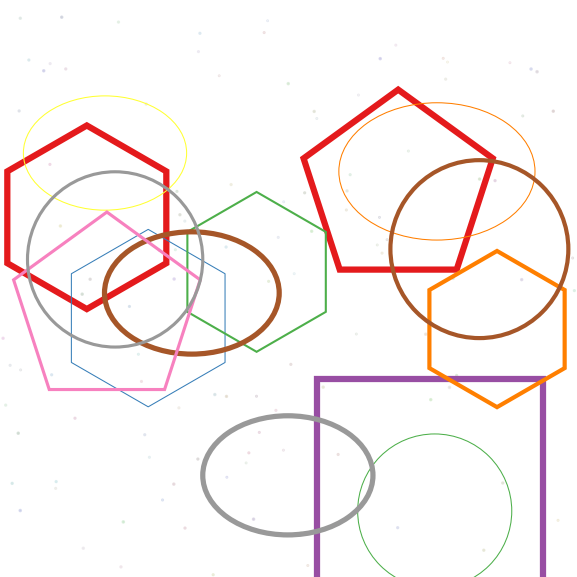[{"shape": "pentagon", "thickness": 3, "radius": 0.86, "center": [0.69, 0.672]}, {"shape": "hexagon", "thickness": 3, "radius": 0.79, "center": [0.15, 0.623]}, {"shape": "hexagon", "thickness": 0.5, "radius": 0.77, "center": [0.257, 0.448]}, {"shape": "hexagon", "thickness": 1, "radius": 0.69, "center": [0.444, 0.528]}, {"shape": "circle", "thickness": 0.5, "radius": 0.67, "center": [0.753, 0.114]}, {"shape": "square", "thickness": 3, "radius": 0.98, "center": [0.745, 0.146]}, {"shape": "hexagon", "thickness": 2, "radius": 0.68, "center": [0.861, 0.429]}, {"shape": "oval", "thickness": 0.5, "radius": 0.85, "center": [0.757, 0.702]}, {"shape": "oval", "thickness": 0.5, "radius": 0.71, "center": [0.182, 0.734]}, {"shape": "oval", "thickness": 2.5, "radius": 0.76, "center": [0.332, 0.492]}, {"shape": "circle", "thickness": 2, "radius": 0.77, "center": [0.83, 0.568]}, {"shape": "pentagon", "thickness": 1.5, "radius": 0.85, "center": [0.185, 0.462]}, {"shape": "circle", "thickness": 1.5, "radius": 0.76, "center": [0.199, 0.55]}, {"shape": "oval", "thickness": 2.5, "radius": 0.74, "center": [0.498, 0.176]}]